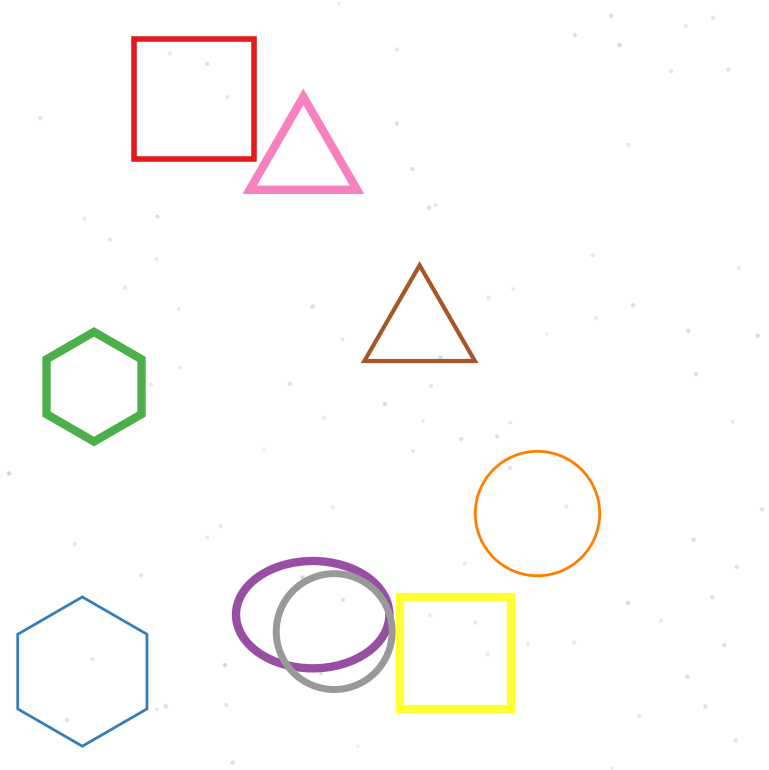[{"shape": "square", "thickness": 2, "radius": 0.39, "center": [0.252, 0.871]}, {"shape": "hexagon", "thickness": 1, "radius": 0.48, "center": [0.107, 0.128]}, {"shape": "hexagon", "thickness": 3, "radius": 0.36, "center": [0.122, 0.498]}, {"shape": "oval", "thickness": 3, "radius": 0.5, "center": [0.406, 0.202]}, {"shape": "circle", "thickness": 1, "radius": 0.4, "center": [0.698, 0.333]}, {"shape": "square", "thickness": 3, "radius": 0.36, "center": [0.592, 0.152]}, {"shape": "triangle", "thickness": 1.5, "radius": 0.41, "center": [0.545, 0.573]}, {"shape": "triangle", "thickness": 3, "radius": 0.4, "center": [0.394, 0.794]}, {"shape": "circle", "thickness": 2.5, "radius": 0.38, "center": [0.434, 0.18]}]